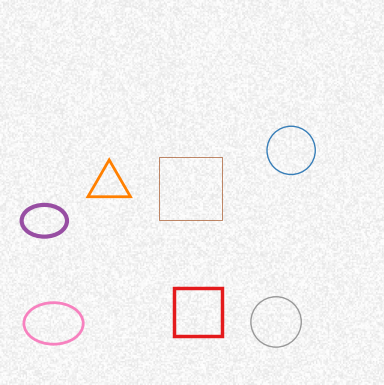[{"shape": "square", "thickness": 2.5, "radius": 0.31, "center": [0.515, 0.19]}, {"shape": "circle", "thickness": 1, "radius": 0.31, "center": [0.756, 0.609]}, {"shape": "oval", "thickness": 3, "radius": 0.29, "center": [0.115, 0.427]}, {"shape": "triangle", "thickness": 2, "radius": 0.32, "center": [0.284, 0.521]}, {"shape": "square", "thickness": 0.5, "radius": 0.41, "center": [0.494, 0.509]}, {"shape": "oval", "thickness": 2, "radius": 0.39, "center": [0.139, 0.16]}, {"shape": "circle", "thickness": 1, "radius": 0.33, "center": [0.717, 0.164]}]